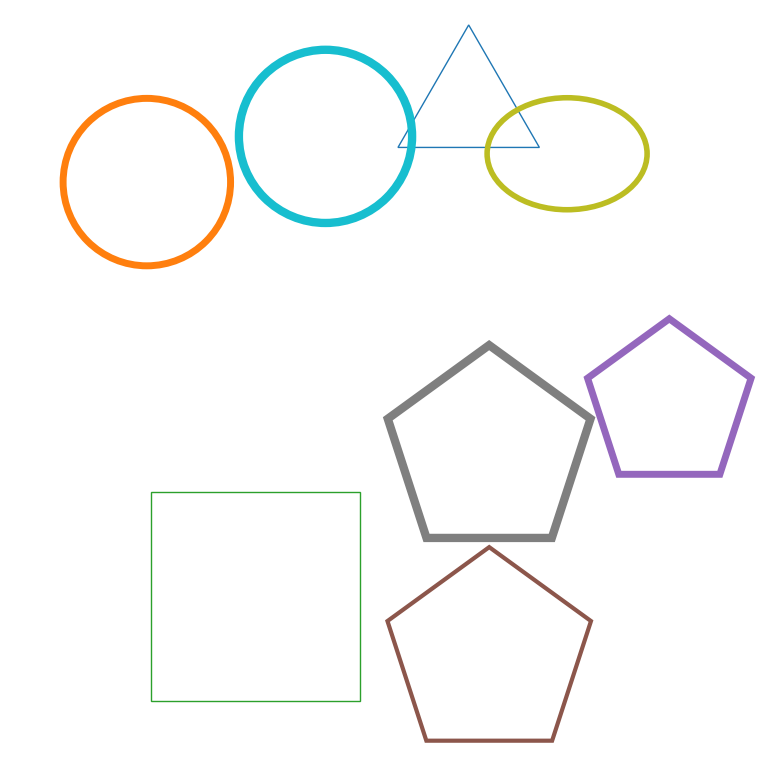[{"shape": "triangle", "thickness": 0.5, "radius": 0.53, "center": [0.609, 0.862]}, {"shape": "circle", "thickness": 2.5, "radius": 0.54, "center": [0.191, 0.764]}, {"shape": "square", "thickness": 0.5, "radius": 0.68, "center": [0.332, 0.225]}, {"shape": "pentagon", "thickness": 2.5, "radius": 0.56, "center": [0.869, 0.474]}, {"shape": "pentagon", "thickness": 1.5, "radius": 0.69, "center": [0.635, 0.15]}, {"shape": "pentagon", "thickness": 3, "radius": 0.69, "center": [0.635, 0.413]}, {"shape": "oval", "thickness": 2, "radius": 0.52, "center": [0.736, 0.8]}, {"shape": "circle", "thickness": 3, "radius": 0.56, "center": [0.423, 0.823]}]